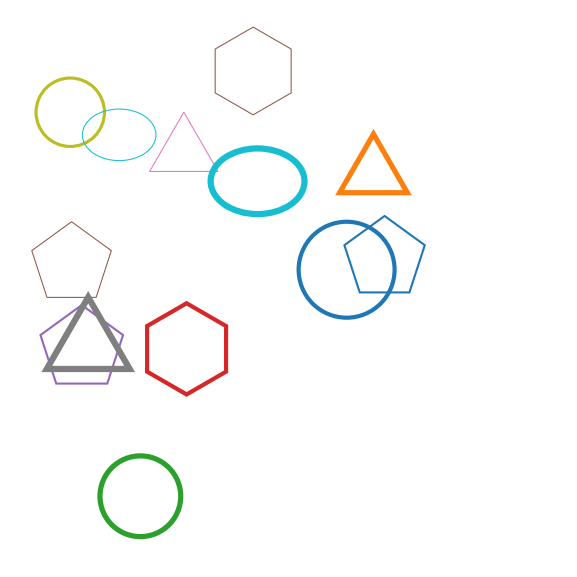[{"shape": "pentagon", "thickness": 1, "radius": 0.37, "center": [0.666, 0.552]}, {"shape": "circle", "thickness": 2, "radius": 0.42, "center": [0.6, 0.532]}, {"shape": "triangle", "thickness": 2.5, "radius": 0.34, "center": [0.647, 0.699]}, {"shape": "circle", "thickness": 2.5, "radius": 0.35, "center": [0.243, 0.14]}, {"shape": "hexagon", "thickness": 2, "radius": 0.39, "center": [0.323, 0.395]}, {"shape": "pentagon", "thickness": 1, "radius": 0.38, "center": [0.142, 0.396]}, {"shape": "hexagon", "thickness": 0.5, "radius": 0.38, "center": [0.438, 0.876]}, {"shape": "pentagon", "thickness": 0.5, "radius": 0.36, "center": [0.124, 0.543]}, {"shape": "triangle", "thickness": 0.5, "radius": 0.34, "center": [0.318, 0.736]}, {"shape": "triangle", "thickness": 3, "radius": 0.41, "center": [0.153, 0.402]}, {"shape": "circle", "thickness": 1.5, "radius": 0.3, "center": [0.122, 0.805]}, {"shape": "oval", "thickness": 3, "radius": 0.41, "center": [0.446, 0.685]}, {"shape": "oval", "thickness": 0.5, "radius": 0.32, "center": [0.206, 0.766]}]